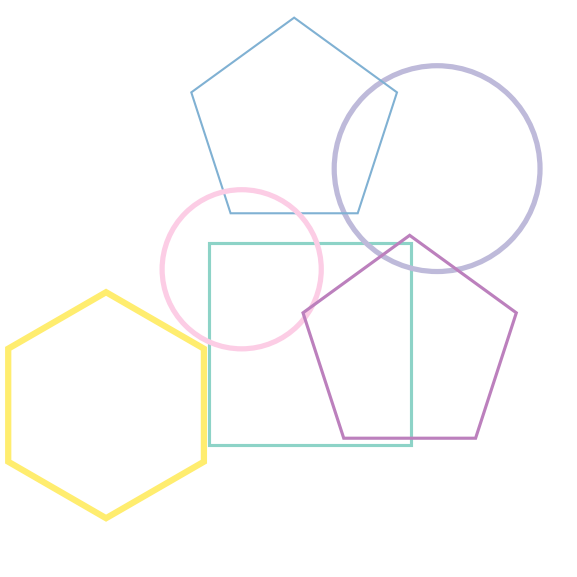[{"shape": "square", "thickness": 1.5, "radius": 0.88, "center": [0.537, 0.403]}, {"shape": "circle", "thickness": 2.5, "radius": 0.89, "center": [0.757, 0.707]}, {"shape": "pentagon", "thickness": 1, "radius": 0.94, "center": [0.509, 0.781]}, {"shape": "circle", "thickness": 2.5, "radius": 0.69, "center": [0.419, 0.533]}, {"shape": "pentagon", "thickness": 1.5, "radius": 0.97, "center": [0.709, 0.397]}, {"shape": "hexagon", "thickness": 3, "radius": 0.98, "center": [0.184, 0.297]}]